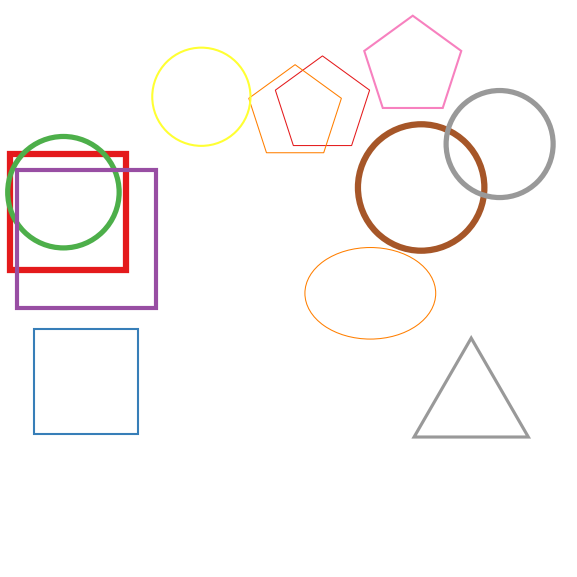[{"shape": "pentagon", "thickness": 0.5, "radius": 0.43, "center": [0.558, 0.817]}, {"shape": "square", "thickness": 3, "radius": 0.5, "center": [0.118, 0.632]}, {"shape": "square", "thickness": 1, "radius": 0.45, "center": [0.149, 0.339]}, {"shape": "circle", "thickness": 2.5, "radius": 0.48, "center": [0.11, 0.666]}, {"shape": "square", "thickness": 2, "radius": 0.6, "center": [0.15, 0.586]}, {"shape": "pentagon", "thickness": 0.5, "radius": 0.42, "center": [0.511, 0.803]}, {"shape": "oval", "thickness": 0.5, "radius": 0.57, "center": [0.641, 0.491]}, {"shape": "circle", "thickness": 1, "radius": 0.43, "center": [0.349, 0.832]}, {"shape": "circle", "thickness": 3, "radius": 0.55, "center": [0.729, 0.674]}, {"shape": "pentagon", "thickness": 1, "radius": 0.44, "center": [0.715, 0.884]}, {"shape": "triangle", "thickness": 1.5, "radius": 0.57, "center": [0.816, 0.3]}, {"shape": "circle", "thickness": 2.5, "radius": 0.46, "center": [0.865, 0.75]}]